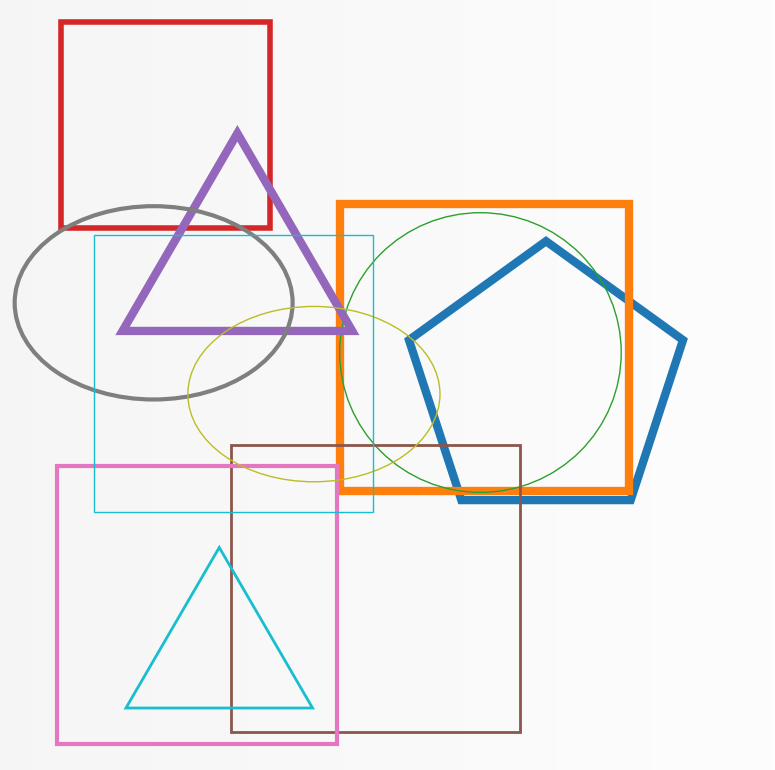[{"shape": "pentagon", "thickness": 3, "radius": 0.93, "center": [0.705, 0.501]}, {"shape": "square", "thickness": 3, "radius": 0.93, "center": [0.625, 0.549]}, {"shape": "circle", "thickness": 0.5, "radius": 0.91, "center": [0.62, 0.542]}, {"shape": "square", "thickness": 2, "radius": 0.67, "center": [0.214, 0.838]}, {"shape": "triangle", "thickness": 3, "radius": 0.86, "center": [0.306, 0.656]}, {"shape": "square", "thickness": 1, "radius": 0.93, "center": [0.485, 0.236]}, {"shape": "square", "thickness": 1.5, "radius": 0.9, "center": [0.254, 0.215]}, {"shape": "oval", "thickness": 1.5, "radius": 0.9, "center": [0.198, 0.607]}, {"shape": "oval", "thickness": 0.5, "radius": 0.81, "center": [0.405, 0.488]}, {"shape": "square", "thickness": 0.5, "radius": 0.9, "center": [0.301, 0.515]}, {"shape": "triangle", "thickness": 1, "radius": 0.7, "center": [0.283, 0.15]}]